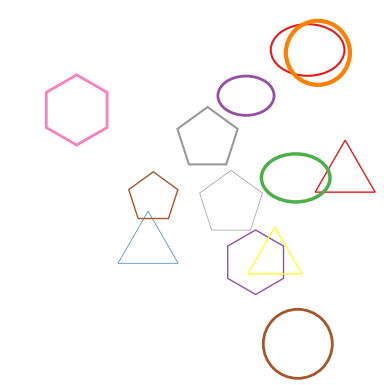[{"shape": "oval", "thickness": 1.5, "radius": 0.48, "center": [0.799, 0.87]}, {"shape": "triangle", "thickness": 1, "radius": 0.45, "center": [0.896, 0.546]}, {"shape": "triangle", "thickness": 0.5, "radius": 0.45, "center": [0.385, 0.361]}, {"shape": "oval", "thickness": 2.5, "radius": 0.45, "center": [0.768, 0.538]}, {"shape": "oval", "thickness": 2, "radius": 0.36, "center": [0.639, 0.751]}, {"shape": "hexagon", "thickness": 1, "radius": 0.42, "center": [0.664, 0.319]}, {"shape": "circle", "thickness": 3, "radius": 0.42, "center": [0.826, 0.863]}, {"shape": "triangle", "thickness": 1, "radius": 0.41, "center": [0.714, 0.329]}, {"shape": "circle", "thickness": 2, "radius": 0.45, "center": [0.773, 0.107]}, {"shape": "pentagon", "thickness": 1, "radius": 0.34, "center": [0.398, 0.487]}, {"shape": "hexagon", "thickness": 2, "radius": 0.46, "center": [0.199, 0.714]}, {"shape": "pentagon", "thickness": 0.5, "radius": 0.43, "center": [0.6, 0.472]}, {"shape": "pentagon", "thickness": 1.5, "radius": 0.41, "center": [0.539, 0.64]}]